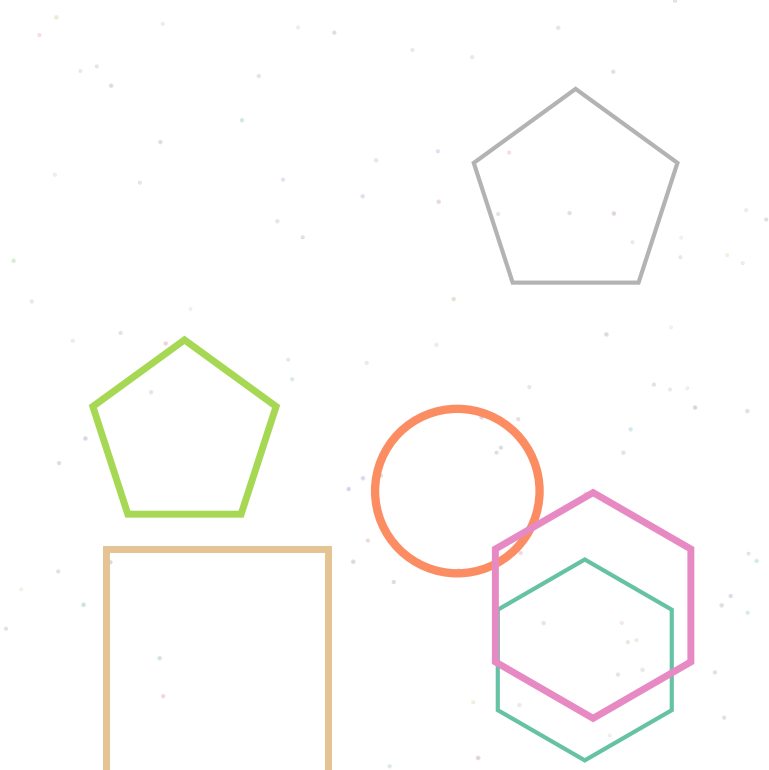[{"shape": "hexagon", "thickness": 1.5, "radius": 0.65, "center": [0.759, 0.143]}, {"shape": "circle", "thickness": 3, "radius": 0.53, "center": [0.594, 0.362]}, {"shape": "hexagon", "thickness": 2.5, "radius": 0.73, "center": [0.77, 0.214]}, {"shape": "pentagon", "thickness": 2.5, "radius": 0.63, "center": [0.24, 0.433]}, {"shape": "square", "thickness": 2.5, "radius": 0.72, "center": [0.282, 0.143]}, {"shape": "pentagon", "thickness": 1.5, "radius": 0.7, "center": [0.748, 0.745]}]